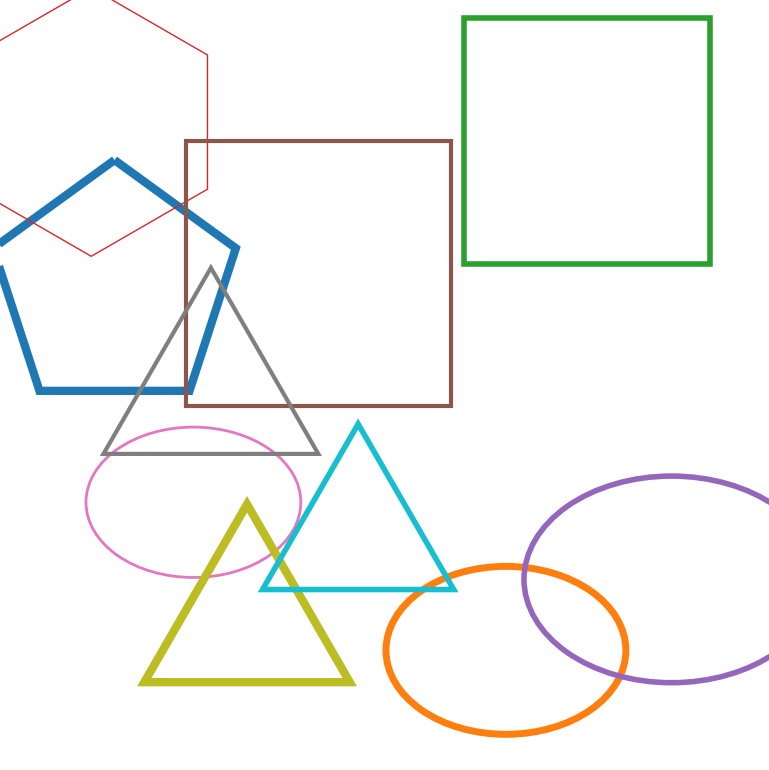[{"shape": "pentagon", "thickness": 3, "radius": 0.83, "center": [0.149, 0.626]}, {"shape": "oval", "thickness": 2.5, "radius": 0.78, "center": [0.657, 0.155]}, {"shape": "square", "thickness": 2, "radius": 0.8, "center": [0.762, 0.817]}, {"shape": "hexagon", "thickness": 0.5, "radius": 0.87, "center": [0.118, 0.841]}, {"shape": "oval", "thickness": 2, "radius": 0.96, "center": [0.872, 0.248]}, {"shape": "square", "thickness": 1.5, "radius": 0.86, "center": [0.414, 0.645]}, {"shape": "oval", "thickness": 1, "radius": 0.7, "center": [0.251, 0.348]}, {"shape": "triangle", "thickness": 1.5, "radius": 0.81, "center": [0.274, 0.491]}, {"shape": "triangle", "thickness": 3, "radius": 0.77, "center": [0.321, 0.191]}, {"shape": "triangle", "thickness": 2, "radius": 0.72, "center": [0.465, 0.306]}]